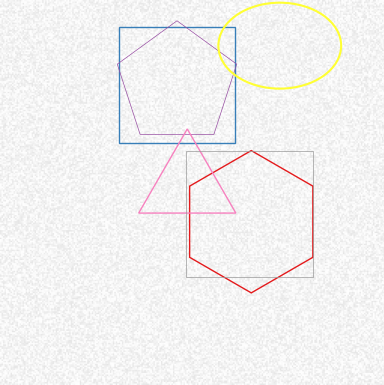[{"shape": "hexagon", "thickness": 1, "radius": 0.92, "center": [0.653, 0.424]}, {"shape": "square", "thickness": 1, "radius": 0.75, "center": [0.459, 0.78]}, {"shape": "pentagon", "thickness": 0.5, "radius": 0.82, "center": [0.46, 0.783]}, {"shape": "oval", "thickness": 1.5, "radius": 0.8, "center": [0.727, 0.881]}, {"shape": "triangle", "thickness": 1, "radius": 0.73, "center": [0.486, 0.519]}, {"shape": "square", "thickness": 0.5, "radius": 0.82, "center": [0.648, 0.445]}]